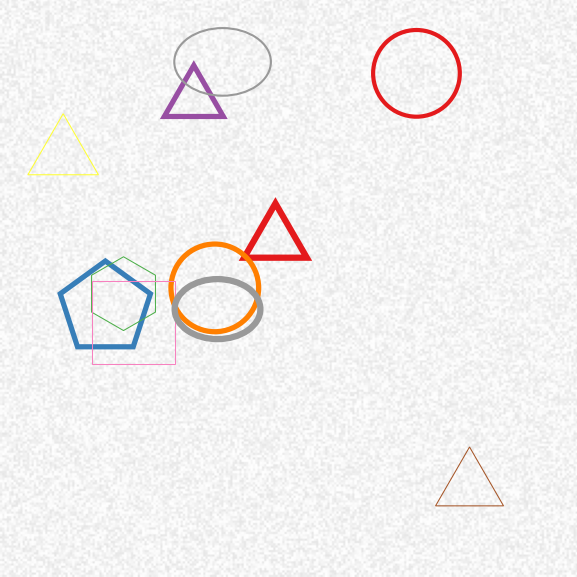[{"shape": "triangle", "thickness": 3, "radius": 0.31, "center": [0.477, 0.584]}, {"shape": "circle", "thickness": 2, "radius": 0.38, "center": [0.721, 0.872]}, {"shape": "pentagon", "thickness": 2.5, "radius": 0.41, "center": [0.182, 0.465]}, {"shape": "hexagon", "thickness": 0.5, "radius": 0.32, "center": [0.214, 0.491]}, {"shape": "triangle", "thickness": 2.5, "radius": 0.29, "center": [0.336, 0.827]}, {"shape": "circle", "thickness": 2.5, "radius": 0.38, "center": [0.372, 0.501]}, {"shape": "triangle", "thickness": 0.5, "radius": 0.35, "center": [0.109, 0.732]}, {"shape": "triangle", "thickness": 0.5, "radius": 0.34, "center": [0.813, 0.157]}, {"shape": "square", "thickness": 0.5, "radius": 0.36, "center": [0.231, 0.44]}, {"shape": "oval", "thickness": 1, "radius": 0.42, "center": [0.385, 0.892]}, {"shape": "oval", "thickness": 3, "radius": 0.37, "center": [0.377, 0.464]}]